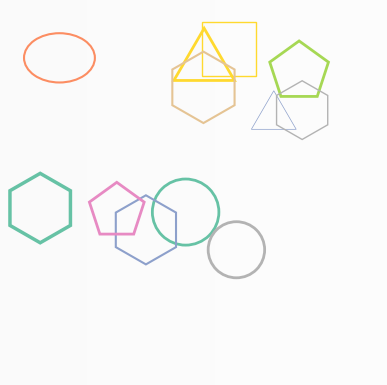[{"shape": "circle", "thickness": 2, "radius": 0.43, "center": [0.479, 0.449]}, {"shape": "hexagon", "thickness": 2.5, "radius": 0.45, "center": [0.104, 0.46]}, {"shape": "oval", "thickness": 1.5, "radius": 0.46, "center": [0.153, 0.85]}, {"shape": "hexagon", "thickness": 1.5, "radius": 0.45, "center": [0.377, 0.403]}, {"shape": "triangle", "thickness": 0.5, "radius": 0.33, "center": [0.707, 0.698]}, {"shape": "pentagon", "thickness": 2, "radius": 0.37, "center": [0.301, 0.452]}, {"shape": "pentagon", "thickness": 2, "radius": 0.4, "center": [0.772, 0.814]}, {"shape": "triangle", "thickness": 2, "radius": 0.45, "center": [0.527, 0.836]}, {"shape": "square", "thickness": 1, "radius": 0.35, "center": [0.59, 0.872]}, {"shape": "hexagon", "thickness": 1.5, "radius": 0.46, "center": [0.525, 0.773]}, {"shape": "hexagon", "thickness": 1, "radius": 0.38, "center": [0.78, 0.714]}, {"shape": "circle", "thickness": 2, "radius": 0.36, "center": [0.61, 0.351]}]